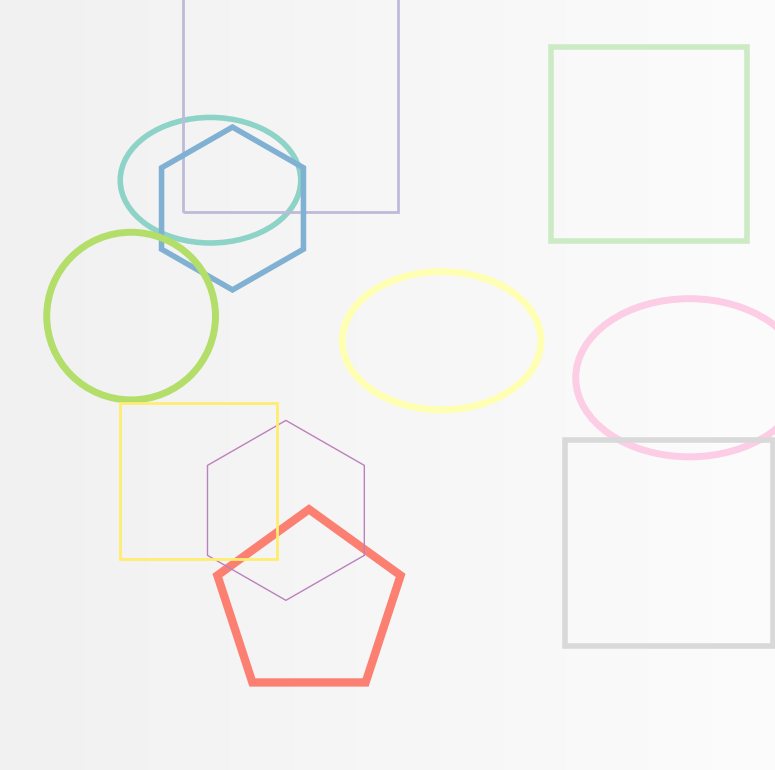[{"shape": "oval", "thickness": 2, "radius": 0.58, "center": [0.272, 0.766]}, {"shape": "oval", "thickness": 2.5, "radius": 0.64, "center": [0.57, 0.557]}, {"shape": "square", "thickness": 1, "radius": 0.69, "center": [0.375, 0.863]}, {"shape": "pentagon", "thickness": 3, "radius": 0.62, "center": [0.399, 0.214]}, {"shape": "hexagon", "thickness": 2, "radius": 0.53, "center": [0.3, 0.729]}, {"shape": "circle", "thickness": 2.5, "radius": 0.54, "center": [0.169, 0.589]}, {"shape": "oval", "thickness": 2.5, "radius": 0.73, "center": [0.89, 0.509]}, {"shape": "square", "thickness": 2, "radius": 0.67, "center": [0.863, 0.295]}, {"shape": "hexagon", "thickness": 0.5, "radius": 0.58, "center": [0.369, 0.337]}, {"shape": "square", "thickness": 2, "radius": 0.63, "center": [0.838, 0.813]}, {"shape": "square", "thickness": 1, "radius": 0.5, "center": [0.256, 0.376]}]